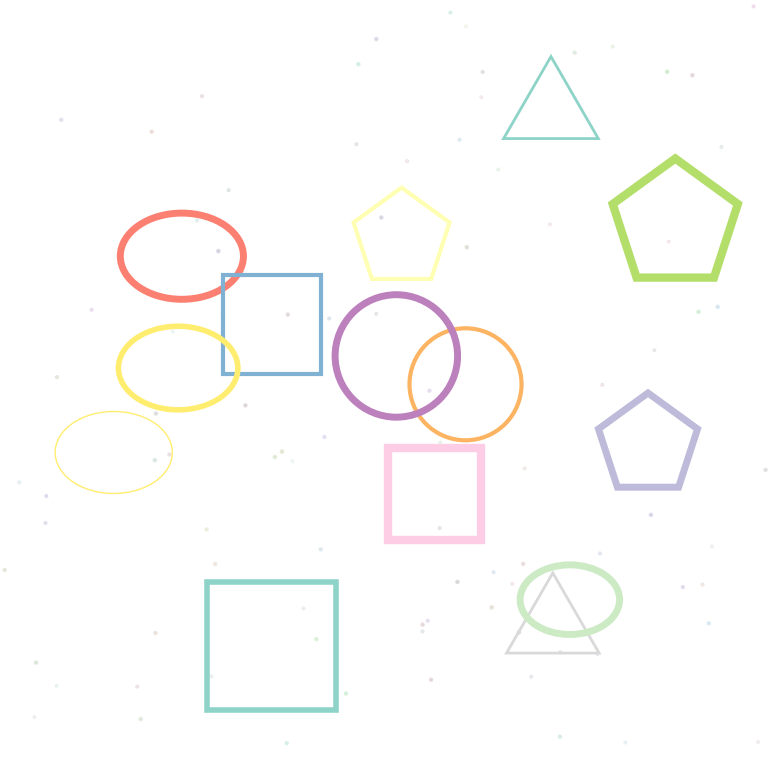[{"shape": "square", "thickness": 2, "radius": 0.42, "center": [0.353, 0.161]}, {"shape": "triangle", "thickness": 1, "radius": 0.36, "center": [0.716, 0.856]}, {"shape": "pentagon", "thickness": 1.5, "radius": 0.33, "center": [0.522, 0.691]}, {"shape": "pentagon", "thickness": 2.5, "radius": 0.34, "center": [0.842, 0.422]}, {"shape": "oval", "thickness": 2.5, "radius": 0.4, "center": [0.236, 0.667]}, {"shape": "square", "thickness": 1.5, "radius": 0.32, "center": [0.353, 0.579]}, {"shape": "circle", "thickness": 1.5, "radius": 0.36, "center": [0.605, 0.501]}, {"shape": "pentagon", "thickness": 3, "radius": 0.43, "center": [0.877, 0.709]}, {"shape": "square", "thickness": 3, "radius": 0.3, "center": [0.564, 0.359]}, {"shape": "triangle", "thickness": 1, "radius": 0.35, "center": [0.718, 0.187]}, {"shape": "circle", "thickness": 2.5, "radius": 0.4, "center": [0.515, 0.538]}, {"shape": "oval", "thickness": 2.5, "radius": 0.32, "center": [0.74, 0.221]}, {"shape": "oval", "thickness": 0.5, "radius": 0.38, "center": [0.148, 0.412]}, {"shape": "oval", "thickness": 2, "radius": 0.39, "center": [0.231, 0.522]}]